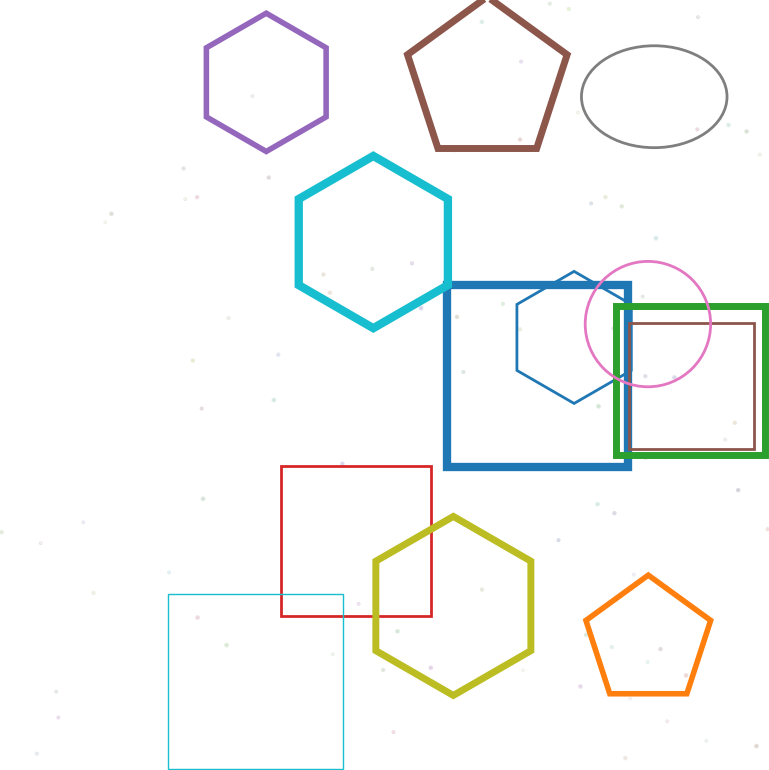[{"shape": "square", "thickness": 3, "radius": 0.59, "center": [0.698, 0.512]}, {"shape": "hexagon", "thickness": 1, "radius": 0.43, "center": [0.746, 0.562]}, {"shape": "pentagon", "thickness": 2, "radius": 0.43, "center": [0.842, 0.168]}, {"shape": "square", "thickness": 2.5, "radius": 0.48, "center": [0.897, 0.506]}, {"shape": "square", "thickness": 1, "radius": 0.48, "center": [0.462, 0.298]}, {"shape": "hexagon", "thickness": 2, "radius": 0.45, "center": [0.346, 0.893]}, {"shape": "pentagon", "thickness": 2.5, "radius": 0.54, "center": [0.633, 0.895]}, {"shape": "square", "thickness": 1, "radius": 0.41, "center": [0.898, 0.499]}, {"shape": "circle", "thickness": 1, "radius": 0.41, "center": [0.841, 0.579]}, {"shape": "oval", "thickness": 1, "radius": 0.47, "center": [0.85, 0.874]}, {"shape": "hexagon", "thickness": 2.5, "radius": 0.58, "center": [0.589, 0.213]}, {"shape": "hexagon", "thickness": 3, "radius": 0.56, "center": [0.485, 0.686]}, {"shape": "square", "thickness": 0.5, "radius": 0.57, "center": [0.332, 0.114]}]